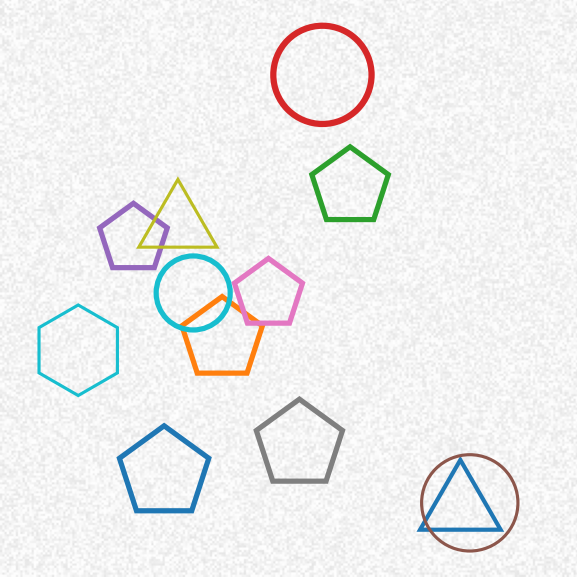[{"shape": "triangle", "thickness": 2, "radius": 0.4, "center": [0.797, 0.122]}, {"shape": "pentagon", "thickness": 2.5, "radius": 0.41, "center": [0.284, 0.18]}, {"shape": "pentagon", "thickness": 2.5, "radius": 0.37, "center": [0.385, 0.412]}, {"shape": "pentagon", "thickness": 2.5, "radius": 0.35, "center": [0.606, 0.675]}, {"shape": "circle", "thickness": 3, "radius": 0.43, "center": [0.558, 0.869]}, {"shape": "pentagon", "thickness": 2.5, "radius": 0.31, "center": [0.231, 0.585]}, {"shape": "circle", "thickness": 1.5, "radius": 0.42, "center": [0.813, 0.128]}, {"shape": "pentagon", "thickness": 2.5, "radius": 0.31, "center": [0.465, 0.49]}, {"shape": "pentagon", "thickness": 2.5, "radius": 0.39, "center": [0.518, 0.229]}, {"shape": "triangle", "thickness": 1.5, "radius": 0.39, "center": [0.308, 0.61]}, {"shape": "circle", "thickness": 2.5, "radius": 0.32, "center": [0.335, 0.492]}, {"shape": "hexagon", "thickness": 1.5, "radius": 0.39, "center": [0.135, 0.393]}]